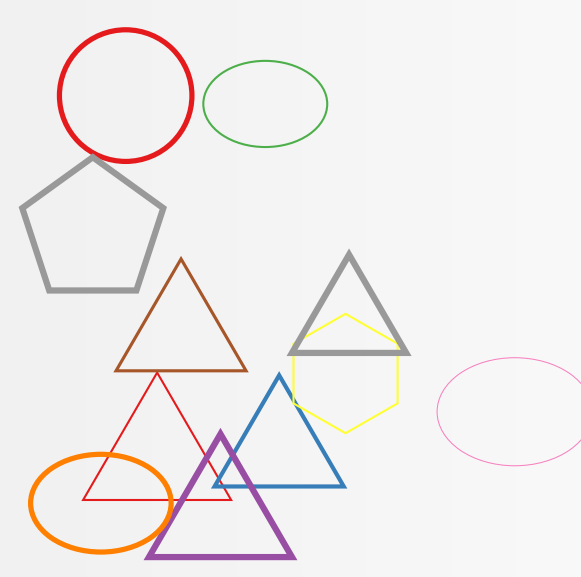[{"shape": "triangle", "thickness": 1, "radius": 0.74, "center": [0.27, 0.207]}, {"shape": "circle", "thickness": 2.5, "radius": 0.57, "center": [0.216, 0.834]}, {"shape": "triangle", "thickness": 2, "radius": 0.64, "center": [0.48, 0.221]}, {"shape": "oval", "thickness": 1, "radius": 0.53, "center": [0.456, 0.819]}, {"shape": "triangle", "thickness": 3, "radius": 0.71, "center": [0.379, 0.106]}, {"shape": "oval", "thickness": 2.5, "radius": 0.6, "center": [0.174, 0.128]}, {"shape": "hexagon", "thickness": 1, "radius": 0.52, "center": [0.594, 0.352]}, {"shape": "triangle", "thickness": 1.5, "radius": 0.65, "center": [0.311, 0.422]}, {"shape": "oval", "thickness": 0.5, "radius": 0.67, "center": [0.886, 0.286]}, {"shape": "triangle", "thickness": 3, "radius": 0.57, "center": [0.601, 0.445]}, {"shape": "pentagon", "thickness": 3, "radius": 0.64, "center": [0.16, 0.599]}]